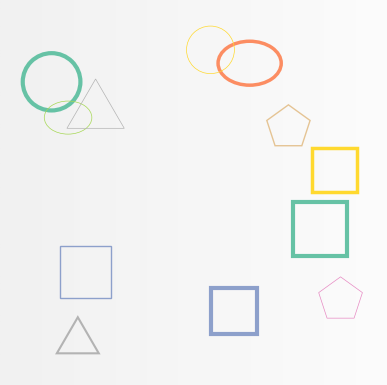[{"shape": "square", "thickness": 3, "radius": 0.35, "center": [0.825, 0.405]}, {"shape": "circle", "thickness": 3, "radius": 0.37, "center": [0.133, 0.788]}, {"shape": "oval", "thickness": 2.5, "radius": 0.41, "center": [0.644, 0.836]}, {"shape": "square", "thickness": 3, "radius": 0.3, "center": [0.604, 0.191]}, {"shape": "square", "thickness": 1, "radius": 0.33, "center": [0.221, 0.293]}, {"shape": "pentagon", "thickness": 0.5, "radius": 0.3, "center": [0.879, 0.222]}, {"shape": "oval", "thickness": 0.5, "radius": 0.31, "center": [0.176, 0.695]}, {"shape": "square", "thickness": 2.5, "radius": 0.29, "center": [0.864, 0.559]}, {"shape": "circle", "thickness": 0.5, "radius": 0.31, "center": [0.543, 0.87]}, {"shape": "pentagon", "thickness": 1, "radius": 0.29, "center": [0.744, 0.669]}, {"shape": "triangle", "thickness": 0.5, "radius": 0.43, "center": [0.247, 0.709]}, {"shape": "triangle", "thickness": 1.5, "radius": 0.31, "center": [0.201, 0.114]}]